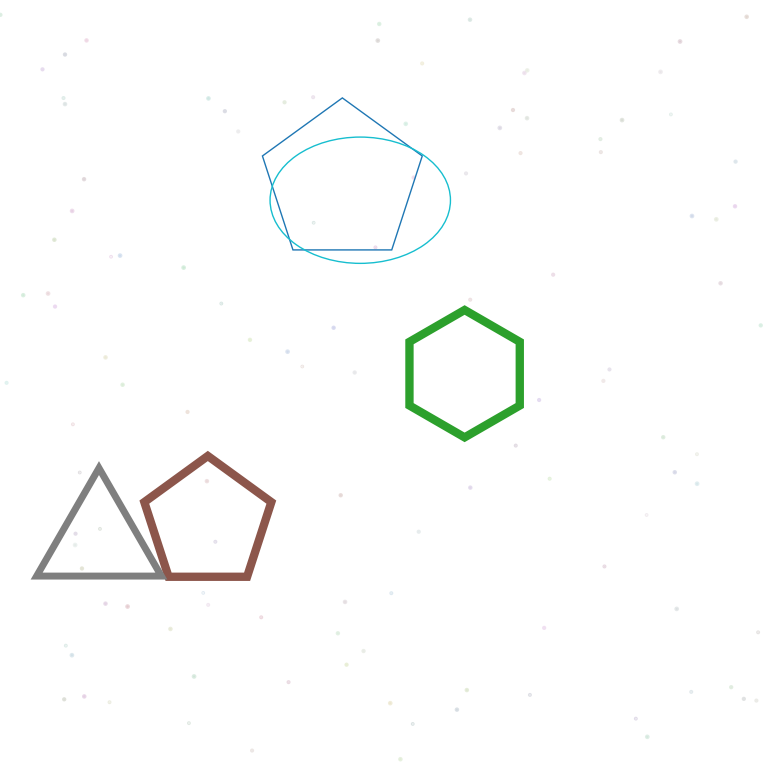[{"shape": "pentagon", "thickness": 0.5, "radius": 0.55, "center": [0.445, 0.764]}, {"shape": "hexagon", "thickness": 3, "radius": 0.41, "center": [0.603, 0.515]}, {"shape": "pentagon", "thickness": 3, "radius": 0.43, "center": [0.27, 0.321]}, {"shape": "triangle", "thickness": 2.5, "radius": 0.47, "center": [0.129, 0.299]}, {"shape": "oval", "thickness": 0.5, "radius": 0.59, "center": [0.468, 0.74]}]